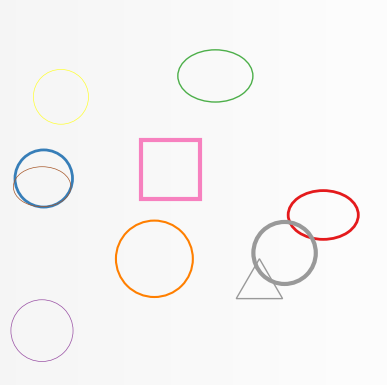[{"shape": "oval", "thickness": 2, "radius": 0.45, "center": [0.834, 0.442]}, {"shape": "circle", "thickness": 2, "radius": 0.37, "center": [0.113, 0.536]}, {"shape": "oval", "thickness": 1, "radius": 0.48, "center": [0.556, 0.803]}, {"shape": "circle", "thickness": 0.5, "radius": 0.4, "center": [0.108, 0.141]}, {"shape": "circle", "thickness": 1.5, "radius": 0.5, "center": [0.398, 0.328]}, {"shape": "circle", "thickness": 0.5, "radius": 0.36, "center": [0.157, 0.749]}, {"shape": "oval", "thickness": 0.5, "radius": 0.37, "center": [0.109, 0.515]}, {"shape": "square", "thickness": 3, "radius": 0.38, "center": [0.441, 0.56]}, {"shape": "triangle", "thickness": 1, "radius": 0.35, "center": [0.669, 0.259]}, {"shape": "circle", "thickness": 3, "radius": 0.4, "center": [0.734, 0.343]}]